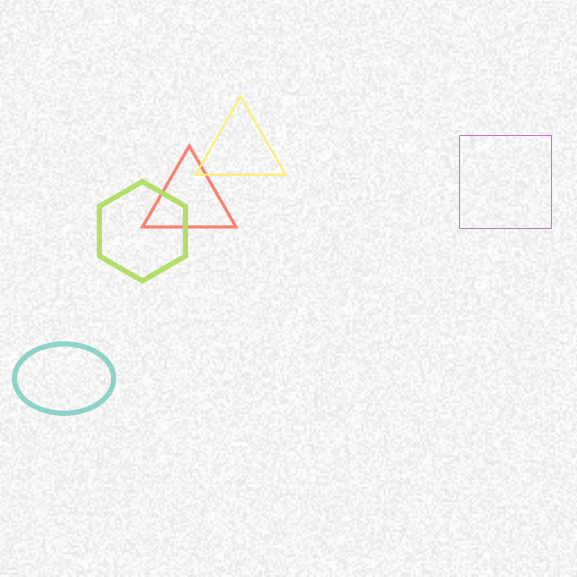[{"shape": "oval", "thickness": 2.5, "radius": 0.43, "center": [0.111, 0.344]}, {"shape": "triangle", "thickness": 1.5, "radius": 0.47, "center": [0.328, 0.653]}, {"shape": "hexagon", "thickness": 2.5, "radius": 0.43, "center": [0.247, 0.599]}, {"shape": "square", "thickness": 0.5, "radius": 0.4, "center": [0.874, 0.684]}, {"shape": "triangle", "thickness": 1, "radius": 0.45, "center": [0.417, 0.742]}]